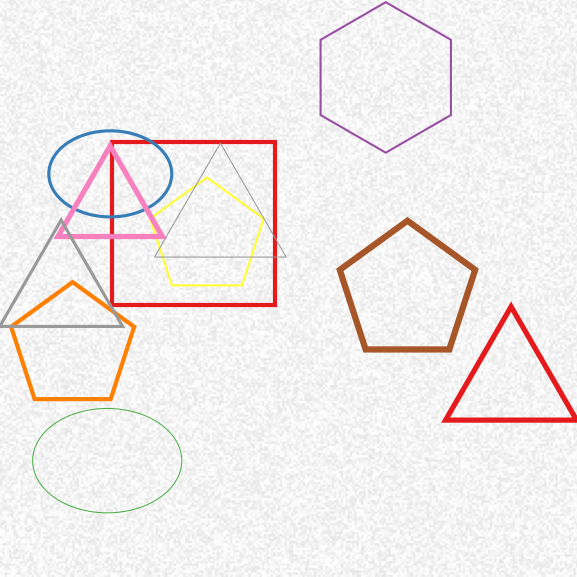[{"shape": "triangle", "thickness": 2.5, "radius": 0.65, "center": [0.885, 0.337]}, {"shape": "square", "thickness": 2, "radius": 0.71, "center": [0.335, 0.613]}, {"shape": "oval", "thickness": 1.5, "radius": 0.53, "center": [0.191, 0.698]}, {"shape": "oval", "thickness": 0.5, "radius": 0.65, "center": [0.186, 0.201]}, {"shape": "hexagon", "thickness": 1, "radius": 0.65, "center": [0.668, 0.865]}, {"shape": "pentagon", "thickness": 2, "radius": 0.56, "center": [0.126, 0.399]}, {"shape": "pentagon", "thickness": 1, "radius": 0.52, "center": [0.358, 0.589]}, {"shape": "pentagon", "thickness": 3, "radius": 0.62, "center": [0.706, 0.494]}, {"shape": "triangle", "thickness": 2.5, "radius": 0.52, "center": [0.191, 0.642]}, {"shape": "triangle", "thickness": 0.5, "radius": 0.66, "center": [0.382, 0.62]}, {"shape": "triangle", "thickness": 1.5, "radius": 0.61, "center": [0.106, 0.495]}]